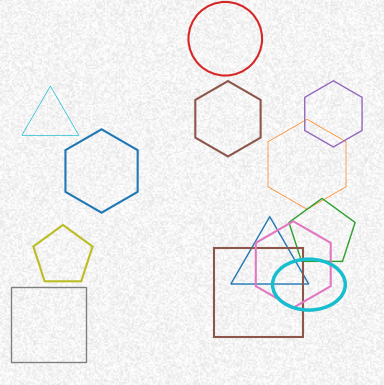[{"shape": "triangle", "thickness": 1, "radius": 0.58, "center": [0.701, 0.321]}, {"shape": "hexagon", "thickness": 1.5, "radius": 0.54, "center": [0.264, 0.556]}, {"shape": "hexagon", "thickness": 0.5, "radius": 0.58, "center": [0.797, 0.573]}, {"shape": "pentagon", "thickness": 1, "radius": 0.45, "center": [0.836, 0.394]}, {"shape": "circle", "thickness": 1.5, "radius": 0.48, "center": [0.585, 0.899]}, {"shape": "hexagon", "thickness": 1, "radius": 0.43, "center": [0.866, 0.704]}, {"shape": "square", "thickness": 1.5, "radius": 0.57, "center": [0.671, 0.24]}, {"shape": "hexagon", "thickness": 1.5, "radius": 0.49, "center": [0.592, 0.692]}, {"shape": "hexagon", "thickness": 1.5, "radius": 0.56, "center": [0.762, 0.313]}, {"shape": "square", "thickness": 1, "radius": 0.49, "center": [0.125, 0.158]}, {"shape": "pentagon", "thickness": 1.5, "radius": 0.4, "center": [0.164, 0.335]}, {"shape": "triangle", "thickness": 0.5, "radius": 0.43, "center": [0.131, 0.691]}, {"shape": "oval", "thickness": 2.5, "radius": 0.47, "center": [0.802, 0.261]}]